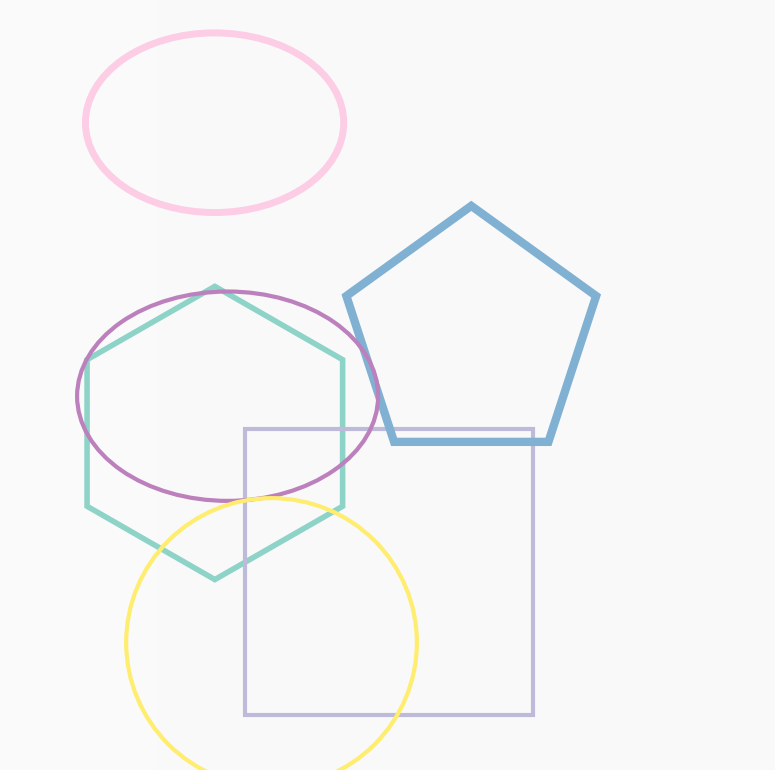[{"shape": "hexagon", "thickness": 2, "radius": 0.95, "center": [0.277, 0.438]}, {"shape": "square", "thickness": 1.5, "radius": 0.93, "center": [0.502, 0.258]}, {"shape": "pentagon", "thickness": 3, "radius": 0.85, "center": [0.608, 0.563]}, {"shape": "oval", "thickness": 2.5, "radius": 0.83, "center": [0.277, 0.841]}, {"shape": "oval", "thickness": 1.5, "radius": 0.97, "center": [0.294, 0.485]}, {"shape": "circle", "thickness": 1.5, "radius": 0.94, "center": [0.35, 0.166]}]